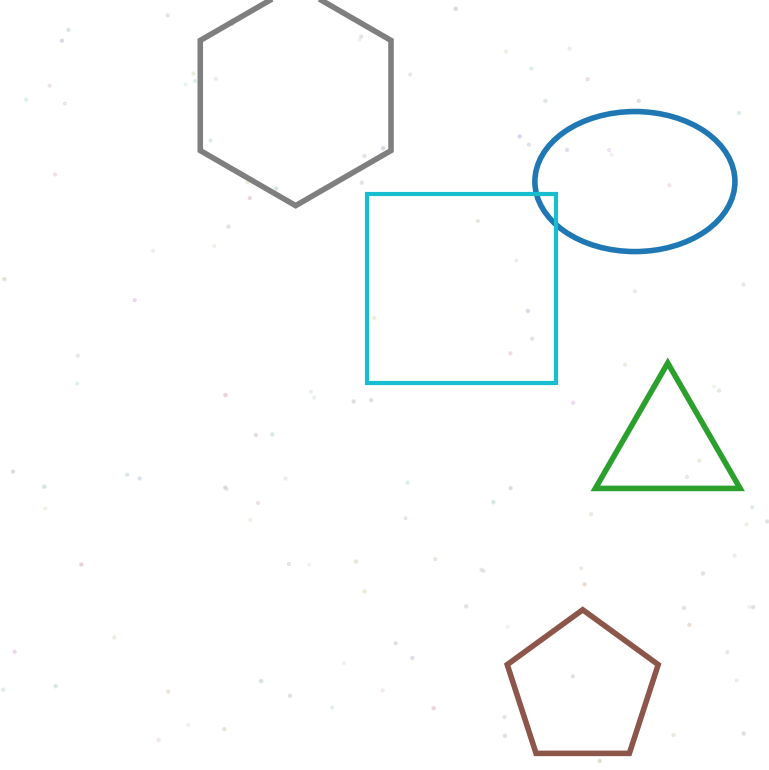[{"shape": "oval", "thickness": 2, "radius": 0.65, "center": [0.825, 0.764]}, {"shape": "triangle", "thickness": 2, "radius": 0.54, "center": [0.867, 0.42]}, {"shape": "pentagon", "thickness": 2, "radius": 0.52, "center": [0.757, 0.105]}, {"shape": "hexagon", "thickness": 2, "radius": 0.72, "center": [0.384, 0.876]}, {"shape": "square", "thickness": 1.5, "radius": 0.61, "center": [0.6, 0.625]}]